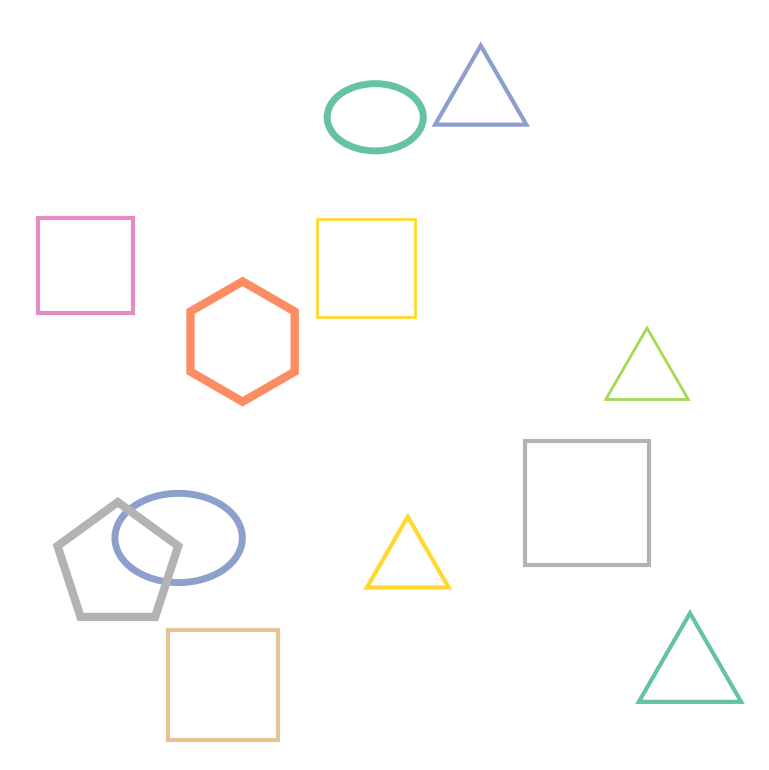[{"shape": "oval", "thickness": 2.5, "radius": 0.31, "center": [0.487, 0.848]}, {"shape": "triangle", "thickness": 1.5, "radius": 0.38, "center": [0.896, 0.127]}, {"shape": "hexagon", "thickness": 3, "radius": 0.39, "center": [0.315, 0.556]}, {"shape": "triangle", "thickness": 1.5, "radius": 0.34, "center": [0.624, 0.872]}, {"shape": "oval", "thickness": 2.5, "radius": 0.41, "center": [0.232, 0.301]}, {"shape": "square", "thickness": 1.5, "radius": 0.31, "center": [0.111, 0.655]}, {"shape": "triangle", "thickness": 1, "radius": 0.31, "center": [0.84, 0.512]}, {"shape": "square", "thickness": 1, "radius": 0.32, "center": [0.475, 0.652]}, {"shape": "triangle", "thickness": 1.5, "radius": 0.31, "center": [0.53, 0.268]}, {"shape": "square", "thickness": 1.5, "radius": 0.36, "center": [0.29, 0.11]}, {"shape": "square", "thickness": 1.5, "radius": 0.4, "center": [0.763, 0.346]}, {"shape": "pentagon", "thickness": 3, "radius": 0.41, "center": [0.153, 0.265]}]